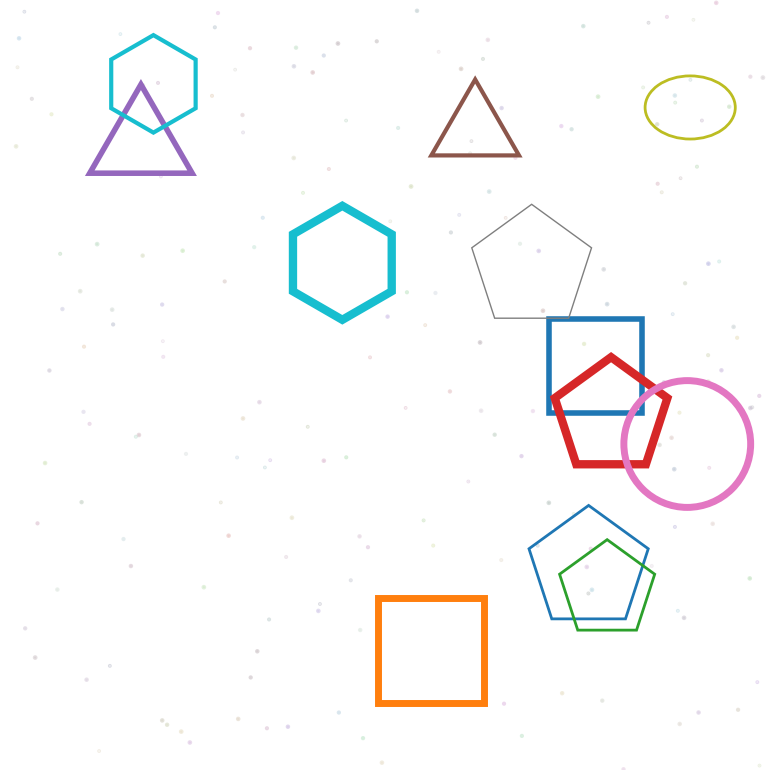[{"shape": "square", "thickness": 2, "radius": 0.3, "center": [0.774, 0.525]}, {"shape": "pentagon", "thickness": 1, "radius": 0.41, "center": [0.764, 0.262]}, {"shape": "square", "thickness": 2.5, "radius": 0.34, "center": [0.559, 0.155]}, {"shape": "pentagon", "thickness": 1, "radius": 0.32, "center": [0.788, 0.234]}, {"shape": "pentagon", "thickness": 3, "radius": 0.38, "center": [0.794, 0.459]}, {"shape": "triangle", "thickness": 2, "radius": 0.38, "center": [0.183, 0.813]}, {"shape": "triangle", "thickness": 1.5, "radius": 0.33, "center": [0.617, 0.831]}, {"shape": "circle", "thickness": 2.5, "radius": 0.41, "center": [0.893, 0.423]}, {"shape": "pentagon", "thickness": 0.5, "radius": 0.41, "center": [0.69, 0.653]}, {"shape": "oval", "thickness": 1, "radius": 0.29, "center": [0.896, 0.86]}, {"shape": "hexagon", "thickness": 1.5, "radius": 0.32, "center": [0.199, 0.891]}, {"shape": "hexagon", "thickness": 3, "radius": 0.37, "center": [0.445, 0.659]}]